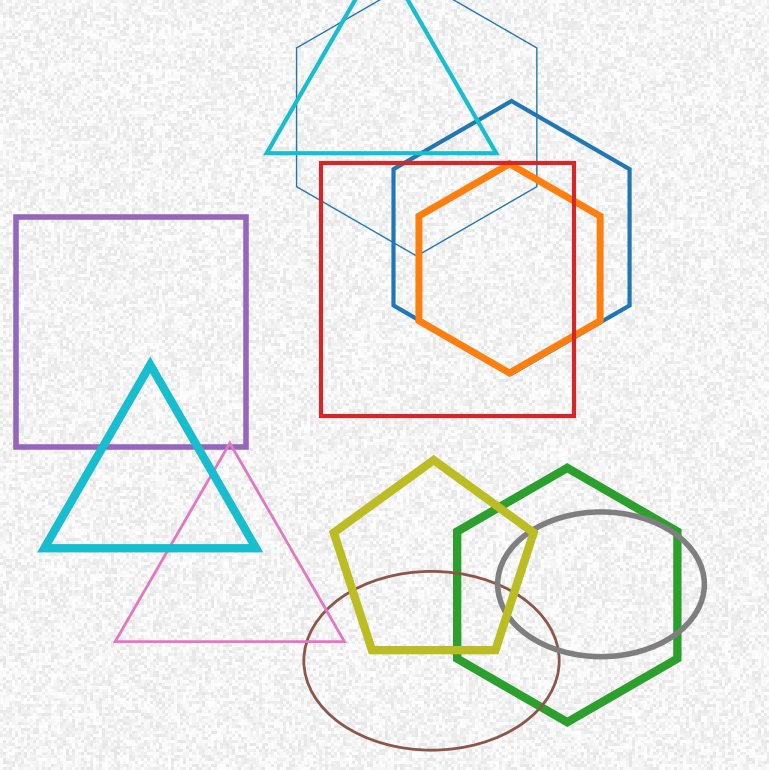[{"shape": "hexagon", "thickness": 0.5, "radius": 0.9, "center": [0.541, 0.848]}, {"shape": "hexagon", "thickness": 1.5, "radius": 0.89, "center": [0.664, 0.692]}, {"shape": "hexagon", "thickness": 2.5, "radius": 0.68, "center": [0.662, 0.651]}, {"shape": "hexagon", "thickness": 3, "radius": 0.83, "center": [0.737, 0.227]}, {"shape": "square", "thickness": 1.5, "radius": 0.82, "center": [0.581, 0.624]}, {"shape": "square", "thickness": 2, "radius": 0.75, "center": [0.17, 0.569]}, {"shape": "oval", "thickness": 1, "radius": 0.83, "center": [0.56, 0.142]}, {"shape": "triangle", "thickness": 1, "radius": 0.86, "center": [0.298, 0.253]}, {"shape": "oval", "thickness": 2, "radius": 0.67, "center": [0.781, 0.241]}, {"shape": "pentagon", "thickness": 3, "radius": 0.68, "center": [0.563, 0.266]}, {"shape": "triangle", "thickness": 3, "radius": 0.79, "center": [0.195, 0.367]}, {"shape": "triangle", "thickness": 1.5, "radius": 0.86, "center": [0.495, 0.887]}]